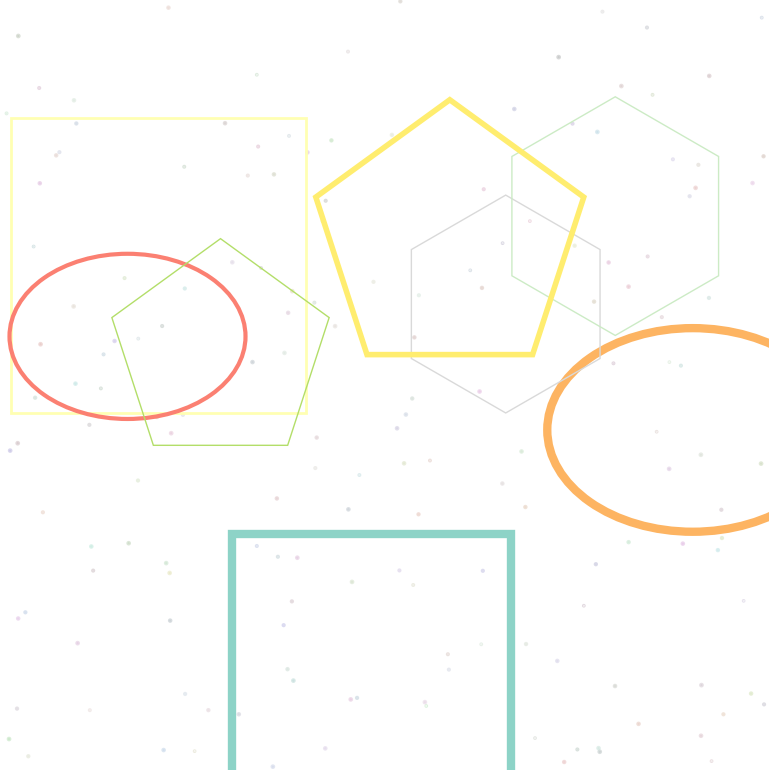[{"shape": "square", "thickness": 3, "radius": 0.91, "center": [0.483, 0.125]}, {"shape": "square", "thickness": 1, "radius": 0.96, "center": [0.206, 0.655]}, {"shape": "oval", "thickness": 1.5, "radius": 0.77, "center": [0.166, 0.563]}, {"shape": "oval", "thickness": 3, "radius": 0.94, "center": [0.9, 0.442]}, {"shape": "pentagon", "thickness": 0.5, "radius": 0.74, "center": [0.286, 0.542]}, {"shape": "hexagon", "thickness": 0.5, "radius": 0.71, "center": [0.657, 0.605]}, {"shape": "hexagon", "thickness": 0.5, "radius": 0.77, "center": [0.799, 0.719]}, {"shape": "pentagon", "thickness": 2, "radius": 0.91, "center": [0.584, 0.687]}]